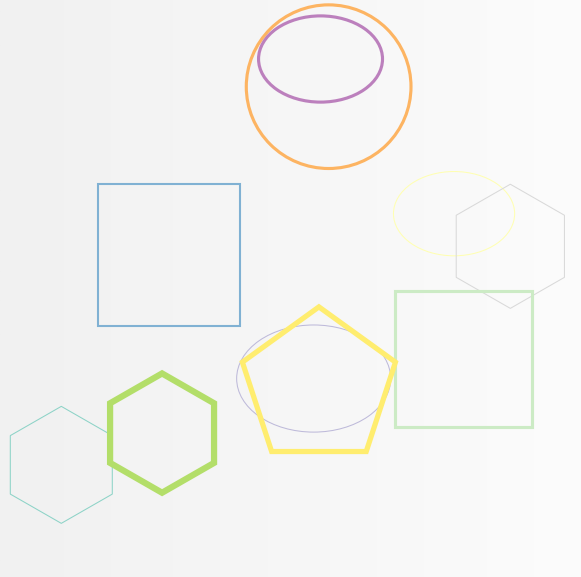[{"shape": "hexagon", "thickness": 0.5, "radius": 0.51, "center": [0.105, 0.194]}, {"shape": "oval", "thickness": 0.5, "radius": 0.52, "center": [0.781, 0.629]}, {"shape": "oval", "thickness": 0.5, "radius": 0.66, "center": [0.54, 0.344]}, {"shape": "square", "thickness": 1, "radius": 0.61, "center": [0.29, 0.558]}, {"shape": "circle", "thickness": 1.5, "radius": 0.71, "center": [0.565, 0.849]}, {"shape": "hexagon", "thickness": 3, "radius": 0.52, "center": [0.279, 0.249]}, {"shape": "hexagon", "thickness": 0.5, "radius": 0.54, "center": [0.878, 0.573]}, {"shape": "oval", "thickness": 1.5, "radius": 0.53, "center": [0.551, 0.897]}, {"shape": "square", "thickness": 1.5, "radius": 0.59, "center": [0.798, 0.378]}, {"shape": "pentagon", "thickness": 2.5, "radius": 0.69, "center": [0.549, 0.329]}]